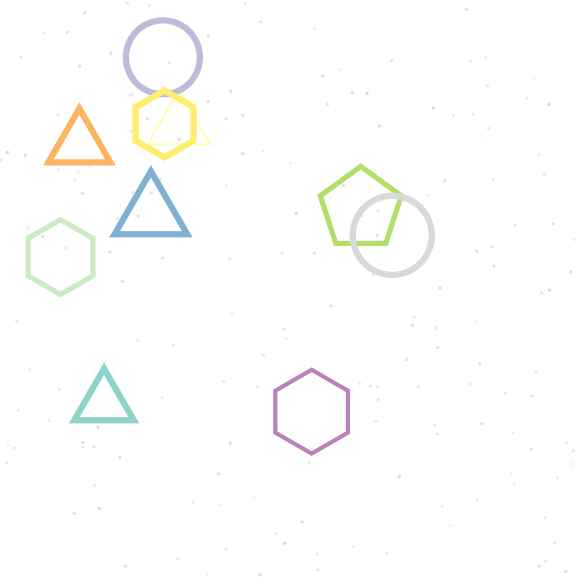[{"shape": "triangle", "thickness": 3, "radius": 0.3, "center": [0.18, 0.301]}, {"shape": "triangle", "thickness": 1, "radius": 0.31, "center": [0.31, 0.781]}, {"shape": "circle", "thickness": 3, "radius": 0.32, "center": [0.282, 0.9]}, {"shape": "triangle", "thickness": 3, "radius": 0.36, "center": [0.261, 0.63]}, {"shape": "triangle", "thickness": 3, "radius": 0.31, "center": [0.138, 0.749]}, {"shape": "pentagon", "thickness": 2.5, "radius": 0.37, "center": [0.625, 0.637]}, {"shape": "circle", "thickness": 3, "radius": 0.34, "center": [0.679, 0.592]}, {"shape": "hexagon", "thickness": 2, "radius": 0.36, "center": [0.54, 0.286]}, {"shape": "hexagon", "thickness": 2.5, "radius": 0.32, "center": [0.105, 0.554]}, {"shape": "hexagon", "thickness": 3, "radius": 0.29, "center": [0.285, 0.784]}]